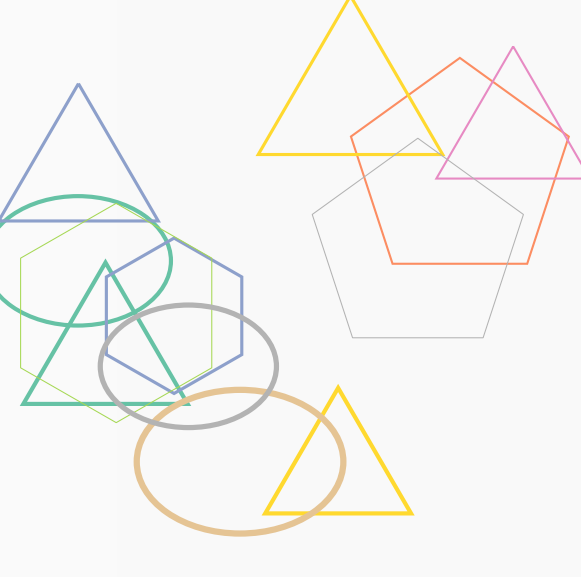[{"shape": "triangle", "thickness": 2, "radius": 0.82, "center": [0.181, 0.381]}, {"shape": "oval", "thickness": 2, "radius": 0.8, "center": [0.134, 0.547]}, {"shape": "pentagon", "thickness": 1, "radius": 0.99, "center": [0.791, 0.702]}, {"shape": "hexagon", "thickness": 1.5, "radius": 0.67, "center": [0.299, 0.452]}, {"shape": "triangle", "thickness": 1.5, "radius": 0.79, "center": [0.135, 0.696]}, {"shape": "triangle", "thickness": 1, "radius": 0.76, "center": [0.883, 0.766]}, {"shape": "hexagon", "thickness": 0.5, "radius": 0.95, "center": [0.2, 0.457]}, {"shape": "triangle", "thickness": 2, "radius": 0.72, "center": [0.582, 0.183]}, {"shape": "triangle", "thickness": 1.5, "radius": 0.92, "center": [0.603, 0.823]}, {"shape": "oval", "thickness": 3, "radius": 0.89, "center": [0.413, 0.2]}, {"shape": "oval", "thickness": 2.5, "radius": 0.76, "center": [0.324, 0.365]}, {"shape": "pentagon", "thickness": 0.5, "radius": 0.96, "center": [0.719, 0.569]}]